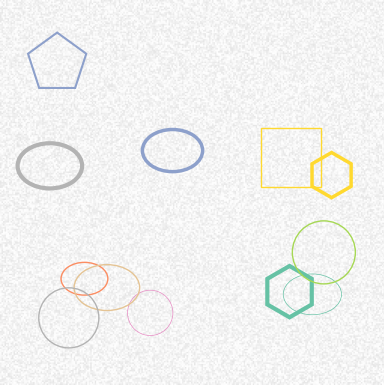[{"shape": "hexagon", "thickness": 3, "radius": 0.33, "center": [0.752, 0.243]}, {"shape": "oval", "thickness": 0.5, "radius": 0.38, "center": [0.811, 0.235]}, {"shape": "oval", "thickness": 1, "radius": 0.3, "center": [0.219, 0.276]}, {"shape": "oval", "thickness": 2.5, "radius": 0.39, "center": [0.448, 0.609]}, {"shape": "pentagon", "thickness": 1.5, "radius": 0.4, "center": [0.148, 0.836]}, {"shape": "circle", "thickness": 0.5, "radius": 0.29, "center": [0.39, 0.187]}, {"shape": "circle", "thickness": 1, "radius": 0.41, "center": [0.841, 0.344]}, {"shape": "hexagon", "thickness": 2.5, "radius": 0.29, "center": [0.861, 0.545]}, {"shape": "square", "thickness": 1, "radius": 0.39, "center": [0.756, 0.591]}, {"shape": "oval", "thickness": 1, "radius": 0.43, "center": [0.278, 0.253]}, {"shape": "oval", "thickness": 3, "radius": 0.42, "center": [0.13, 0.569]}, {"shape": "circle", "thickness": 1, "radius": 0.39, "center": [0.179, 0.174]}]